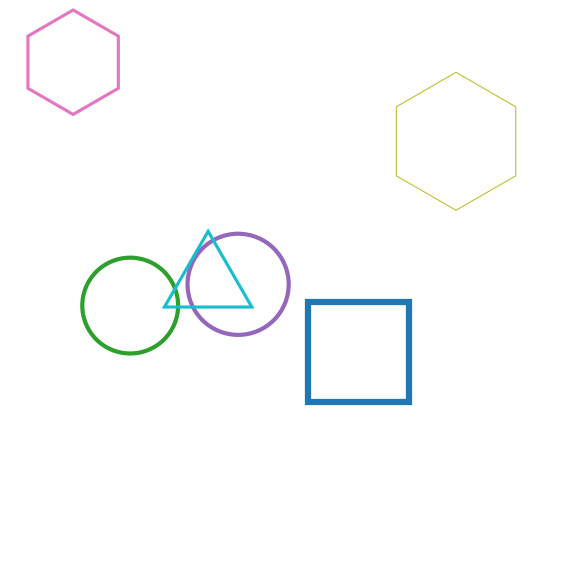[{"shape": "square", "thickness": 3, "radius": 0.44, "center": [0.621, 0.39]}, {"shape": "circle", "thickness": 2, "radius": 0.41, "center": [0.225, 0.47]}, {"shape": "circle", "thickness": 2, "radius": 0.44, "center": [0.412, 0.507]}, {"shape": "hexagon", "thickness": 1.5, "radius": 0.45, "center": [0.127, 0.891]}, {"shape": "hexagon", "thickness": 0.5, "radius": 0.6, "center": [0.79, 0.754]}, {"shape": "triangle", "thickness": 1.5, "radius": 0.44, "center": [0.36, 0.511]}]